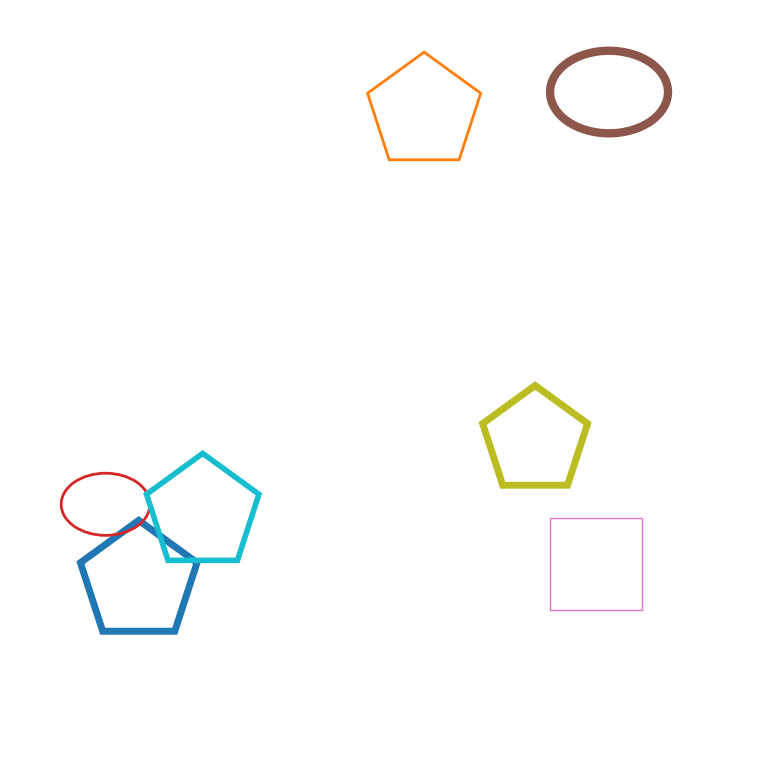[{"shape": "pentagon", "thickness": 2.5, "radius": 0.4, "center": [0.18, 0.245]}, {"shape": "pentagon", "thickness": 1, "radius": 0.39, "center": [0.551, 0.855]}, {"shape": "oval", "thickness": 1, "radius": 0.29, "center": [0.137, 0.345]}, {"shape": "oval", "thickness": 3, "radius": 0.38, "center": [0.791, 0.88]}, {"shape": "square", "thickness": 0.5, "radius": 0.3, "center": [0.774, 0.267]}, {"shape": "pentagon", "thickness": 2.5, "radius": 0.36, "center": [0.695, 0.428]}, {"shape": "pentagon", "thickness": 2, "radius": 0.38, "center": [0.263, 0.334]}]